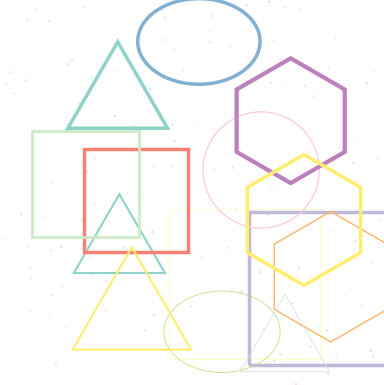[{"shape": "triangle", "thickness": 1.5, "radius": 0.68, "center": [0.31, 0.359]}, {"shape": "triangle", "thickness": 2.5, "radius": 0.75, "center": [0.306, 0.742]}, {"shape": "square", "thickness": 0.5, "radius": 0.98, "center": [0.635, 0.263]}, {"shape": "square", "thickness": 2.5, "radius": 0.99, "center": [0.845, 0.251]}, {"shape": "square", "thickness": 2.5, "radius": 0.67, "center": [0.353, 0.479]}, {"shape": "oval", "thickness": 2.5, "radius": 0.79, "center": [0.517, 0.892]}, {"shape": "hexagon", "thickness": 1, "radius": 0.85, "center": [0.859, 0.281]}, {"shape": "oval", "thickness": 0.5, "radius": 0.76, "center": [0.577, 0.138]}, {"shape": "circle", "thickness": 1, "radius": 0.75, "center": [0.678, 0.559]}, {"shape": "triangle", "thickness": 0.5, "radius": 0.67, "center": [0.74, 0.101]}, {"shape": "hexagon", "thickness": 3, "radius": 0.81, "center": [0.755, 0.686]}, {"shape": "square", "thickness": 2, "radius": 0.69, "center": [0.222, 0.521]}, {"shape": "triangle", "thickness": 1.5, "radius": 0.89, "center": [0.342, 0.181]}, {"shape": "hexagon", "thickness": 2.5, "radius": 0.85, "center": [0.79, 0.429]}]